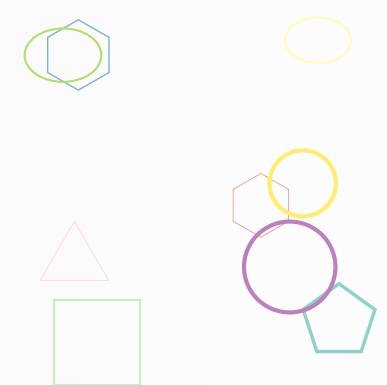[{"shape": "pentagon", "thickness": 2.5, "radius": 0.49, "center": [0.875, 0.166]}, {"shape": "oval", "thickness": 1.5, "radius": 0.42, "center": [0.821, 0.896]}, {"shape": "hexagon", "thickness": 0.5, "radius": 0.41, "center": [0.673, 0.467]}, {"shape": "hexagon", "thickness": 1, "radius": 0.46, "center": [0.202, 0.857]}, {"shape": "oval", "thickness": 1.5, "radius": 0.5, "center": [0.163, 0.857]}, {"shape": "triangle", "thickness": 0.5, "radius": 0.51, "center": [0.192, 0.323]}, {"shape": "circle", "thickness": 3, "radius": 0.59, "center": [0.748, 0.306]}, {"shape": "square", "thickness": 1.5, "radius": 0.55, "center": [0.25, 0.111]}, {"shape": "circle", "thickness": 3, "radius": 0.43, "center": [0.781, 0.524]}]